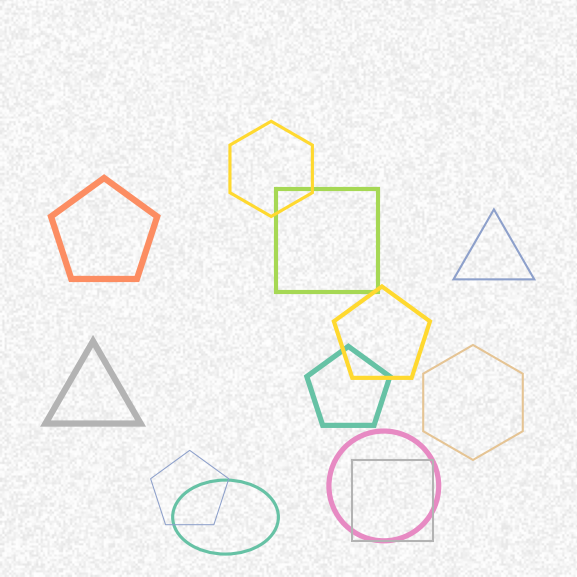[{"shape": "oval", "thickness": 1.5, "radius": 0.46, "center": [0.391, 0.104]}, {"shape": "pentagon", "thickness": 2.5, "radius": 0.38, "center": [0.603, 0.324]}, {"shape": "pentagon", "thickness": 3, "radius": 0.48, "center": [0.18, 0.594]}, {"shape": "triangle", "thickness": 1, "radius": 0.4, "center": [0.855, 0.556]}, {"shape": "pentagon", "thickness": 0.5, "radius": 0.36, "center": [0.328, 0.148]}, {"shape": "circle", "thickness": 2.5, "radius": 0.48, "center": [0.665, 0.158]}, {"shape": "square", "thickness": 2, "radius": 0.44, "center": [0.566, 0.583]}, {"shape": "hexagon", "thickness": 1.5, "radius": 0.41, "center": [0.47, 0.707]}, {"shape": "pentagon", "thickness": 2, "radius": 0.44, "center": [0.661, 0.416]}, {"shape": "hexagon", "thickness": 1, "radius": 0.5, "center": [0.819, 0.302]}, {"shape": "square", "thickness": 1, "radius": 0.35, "center": [0.679, 0.132]}, {"shape": "triangle", "thickness": 3, "radius": 0.48, "center": [0.161, 0.313]}]